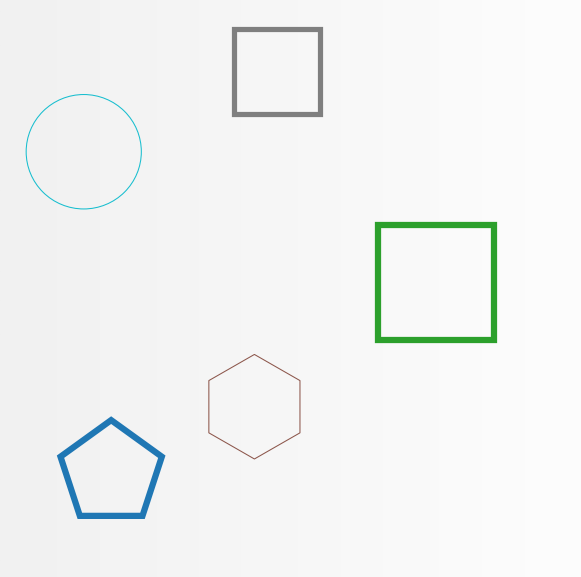[{"shape": "pentagon", "thickness": 3, "radius": 0.46, "center": [0.191, 0.18]}, {"shape": "square", "thickness": 3, "radius": 0.5, "center": [0.75, 0.51]}, {"shape": "hexagon", "thickness": 0.5, "radius": 0.45, "center": [0.438, 0.295]}, {"shape": "square", "thickness": 2.5, "radius": 0.37, "center": [0.476, 0.874]}, {"shape": "circle", "thickness": 0.5, "radius": 0.5, "center": [0.144, 0.736]}]